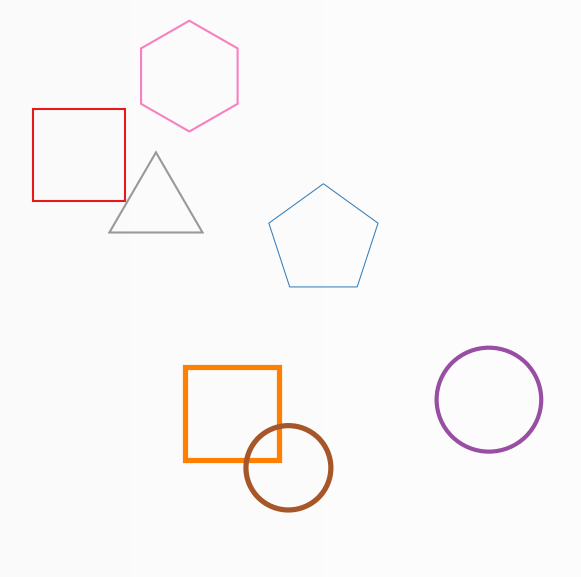[{"shape": "square", "thickness": 1, "radius": 0.4, "center": [0.136, 0.732]}, {"shape": "pentagon", "thickness": 0.5, "radius": 0.49, "center": [0.556, 0.582]}, {"shape": "circle", "thickness": 2, "radius": 0.45, "center": [0.841, 0.307]}, {"shape": "square", "thickness": 2.5, "radius": 0.4, "center": [0.399, 0.283]}, {"shape": "circle", "thickness": 2.5, "radius": 0.37, "center": [0.496, 0.189]}, {"shape": "hexagon", "thickness": 1, "radius": 0.48, "center": [0.326, 0.867]}, {"shape": "triangle", "thickness": 1, "radius": 0.46, "center": [0.268, 0.643]}]